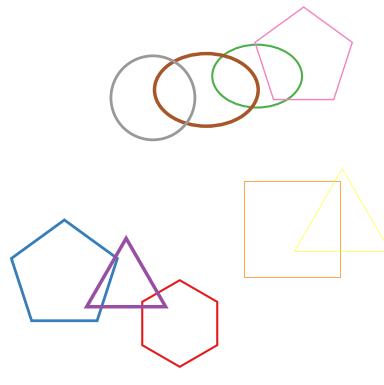[{"shape": "hexagon", "thickness": 1.5, "radius": 0.56, "center": [0.467, 0.16]}, {"shape": "pentagon", "thickness": 2, "radius": 0.72, "center": [0.167, 0.284]}, {"shape": "oval", "thickness": 1.5, "radius": 0.58, "center": [0.668, 0.802]}, {"shape": "triangle", "thickness": 2.5, "radius": 0.59, "center": [0.328, 0.262]}, {"shape": "square", "thickness": 0.5, "radius": 0.62, "center": [0.758, 0.404]}, {"shape": "triangle", "thickness": 0.5, "radius": 0.72, "center": [0.889, 0.418]}, {"shape": "oval", "thickness": 2.5, "radius": 0.67, "center": [0.536, 0.767]}, {"shape": "pentagon", "thickness": 1, "radius": 0.66, "center": [0.789, 0.849]}, {"shape": "circle", "thickness": 2, "radius": 0.55, "center": [0.397, 0.746]}]